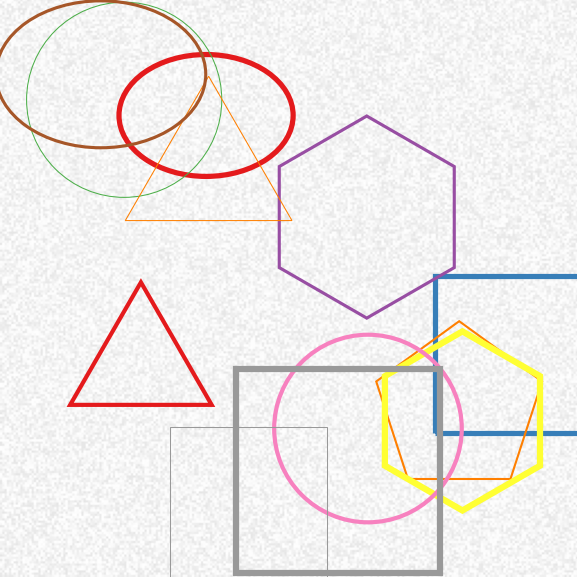[{"shape": "oval", "thickness": 2.5, "radius": 0.75, "center": [0.357, 0.799]}, {"shape": "triangle", "thickness": 2, "radius": 0.71, "center": [0.244, 0.369]}, {"shape": "square", "thickness": 2.5, "radius": 0.68, "center": [0.889, 0.385]}, {"shape": "circle", "thickness": 0.5, "radius": 0.84, "center": [0.215, 0.826]}, {"shape": "hexagon", "thickness": 1.5, "radius": 0.87, "center": [0.635, 0.623]}, {"shape": "triangle", "thickness": 0.5, "radius": 0.83, "center": [0.361, 0.7]}, {"shape": "pentagon", "thickness": 1, "radius": 0.76, "center": [0.795, 0.292]}, {"shape": "hexagon", "thickness": 3, "radius": 0.78, "center": [0.801, 0.27]}, {"shape": "oval", "thickness": 1.5, "radius": 0.91, "center": [0.175, 0.87]}, {"shape": "circle", "thickness": 2, "radius": 0.81, "center": [0.637, 0.257]}, {"shape": "square", "thickness": 3, "radius": 0.88, "center": [0.586, 0.183]}, {"shape": "square", "thickness": 0.5, "radius": 0.68, "center": [0.43, 0.123]}]